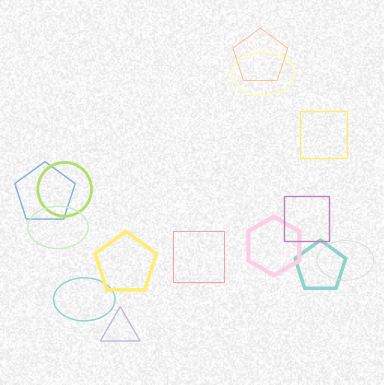[{"shape": "pentagon", "thickness": 2.5, "radius": 0.35, "center": [0.832, 0.307]}, {"shape": "oval", "thickness": 1, "radius": 0.4, "center": [0.219, 0.223]}, {"shape": "oval", "thickness": 1, "radius": 0.41, "center": [0.684, 0.809]}, {"shape": "triangle", "thickness": 1, "radius": 0.3, "center": [0.312, 0.144]}, {"shape": "square", "thickness": 0.5, "radius": 0.33, "center": [0.516, 0.334]}, {"shape": "pentagon", "thickness": 1, "radius": 0.41, "center": [0.117, 0.498]}, {"shape": "pentagon", "thickness": 0.5, "radius": 0.37, "center": [0.676, 0.852]}, {"shape": "circle", "thickness": 2, "radius": 0.35, "center": [0.168, 0.508]}, {"shape": "hexagon", "thickness": 3, "radius": 0.38, "center": [0.711, 0.361]}, {"shape": "oval", "thickness": 0.5, "radius": 0.37, "center": [0.897, 0.324]}, {"shape": "square", "thickness": 1, "radius": 0.3, "center": [0.796, 0.433]}, {"shape": "oval", "thickness": 1, "radius": 0.39, "center": [0.151, 0.409]}, {"shape": "square", "thickness": 1, "radius": 0.3, "center": [0.84, 0.651]}, {"shape": "pentagon", "thickness": 2.5, "radius": 0.42, "center": [0.327, 0.315]}]